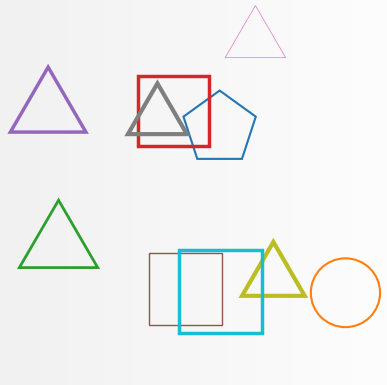[{"shape": "pentagon", "thickness": 1.5, "radius": 0.49, "center": [0.567, 0.667]}, {"shape": "circle", "thickness": 1.5, "radius": 0.45, "center": [0.891, 0.24]}, {"shape": "triangle", "thickness": 2, "radius": 0.58, "center": [0.151, 0.363]}, {"shape": "square", "thickness": 2.5, "radius": 0.46, "center": [0.447, 0.711]}, {"shape": "triangle", "thickness": 2.5, "radius": 0.56, "center": [0.124, 0.713]}, {"shape": "square", "thickness": 1, "radius": 0.47, "center": [0.479, 0.249]}, {"shape": "triangle", "thickness": 0.5, "radius": 0.45, "center": [0.659, 0.895]}, {"shape": "triangle", "thickness": 3, "radius": 0.44, "center": [0.406, 0.696]}, {"shape": "triangle", "thickness": 3, "radius": 0.47, "center": [0.705, 0.278]}, {"shape": "square", "thickness": 2.5, "radius": 0.54, "center": [0.569, 0.242]}]